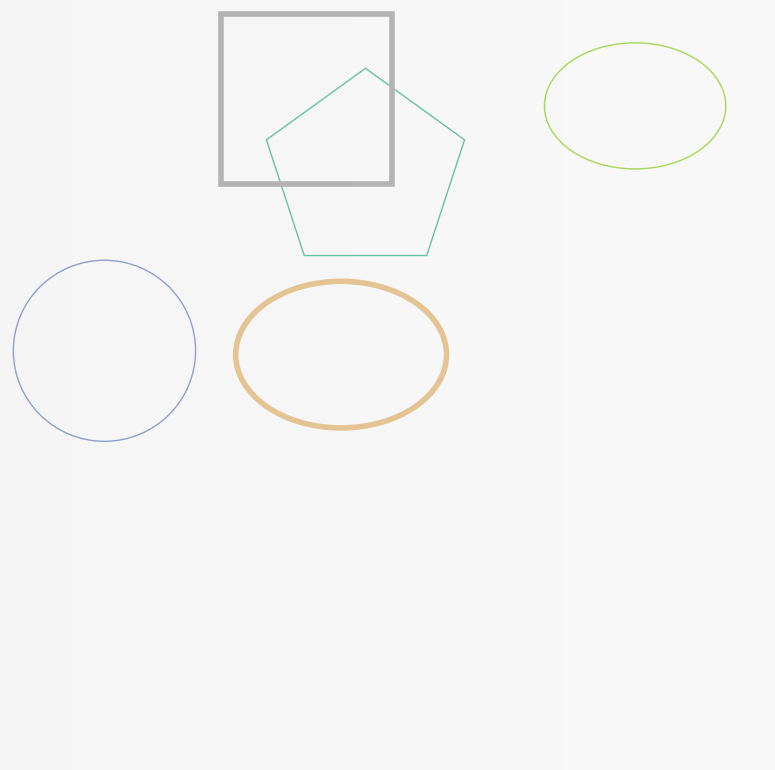[{"shape": "pentagon", "thickness": 0.5, "radius": 0.67, "center": [0.472, 0.777]}, {"shape": "circle", "thickness": 0.5, "radius": 0.59, "center": [0.135, 0.544]}, {"shape": "oval", "thickness": 0.5, "radius": 0.58, "center": [0.819, 0.862]}, {"shape": "oval", "thickness": 2, "radius": 0.68, "center": [0.44, 0.539]}, {"shape": "square", "thickness": 2, "radius": 0.55, "center": [0.395, 0.872]}]